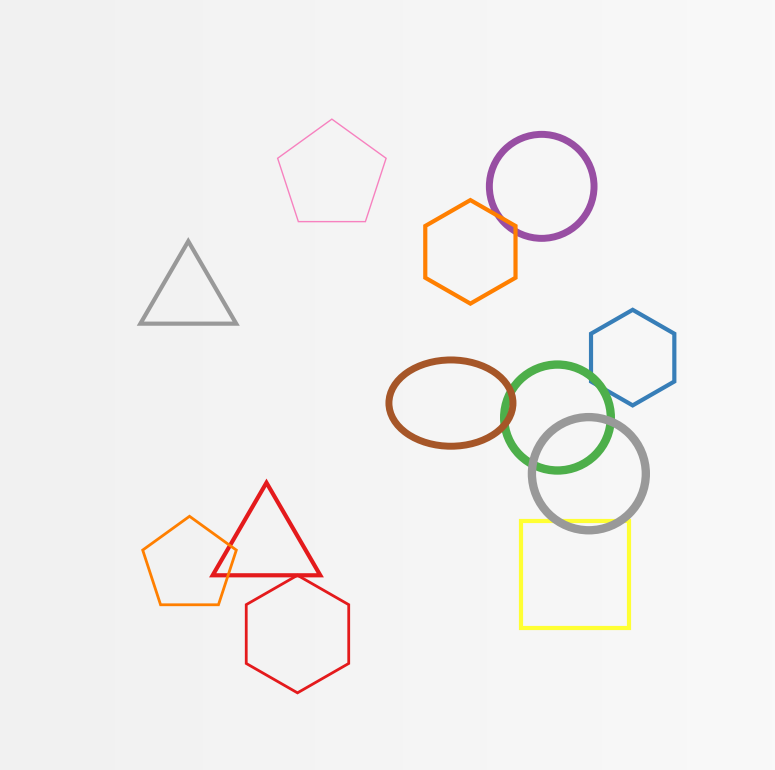[{"shape": "hexagon", "thickness": 1, "radius": 0.38, "center": [0.384, 0.177]}, {"shape": "triangle", "thickness": 1.5, "radius": 0.4, "center": [0.344, 0.293]}, {"shape": "hexagon", "thickness": 1.5, "radius": 0.31, "center": [0.816, 0.536]}, {"shape": "circle", "thickness": 3, "radius": 0.34, "center": [0.719, 0.458]}, {"shape": "circle", "thickness": 2.5, "radius": 0.34, "center": [0.699, 0.758]}, {"shape": "hexagon", "thickness": 1.5, "radius": 0.34, "center": [0.607, 0.673]}, {"shape": "pentagon", "thickness": 1, "radius": 0.32, "center": [0.245, 0.266]}, {"shape": "square", "thickness": 1.5, "radius": 0.35, "center": [0.742, 0.254]}, {"shape": "oval", "thickness": 2.5, "radius": 0.4, "center": [0.582, 0.477]}, {"shape": "pentagon", "thickness": 0.5, "radius": 0.37, "center": [0.428, 0.772]}, {"shape": "triangle", "thickness": 1.5, "radius": 0.36, "center": [0.243, 0.615]}, {"shape": "circle", "thickness": 3, "radius": 0.37, "center": [0.76, 0.385]}]